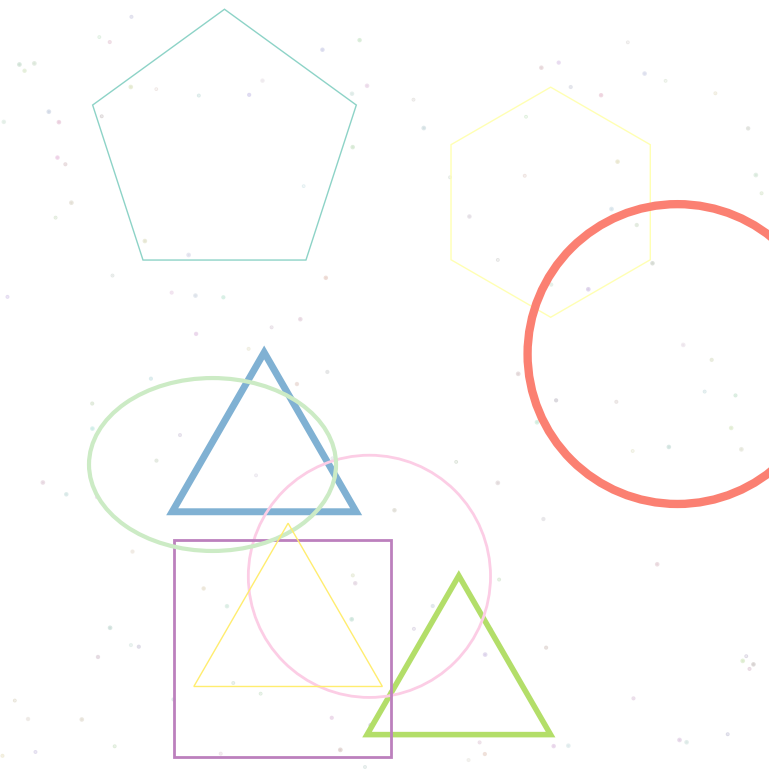[{"shape": "pentagon", "thickness": 0.5, "radius": 0.9, "center": [0.292, 0.808]}, {"shape": "hexagon", "thickness": 0.5, "radius": 0.75, "center": [0.715, 0.737]}, {"shape": "circle", "thickness": 3, "radius": 0.97, "center": [0.88, 0.54]}, {"shape": "triangle", "thickness": 2.5, "radius": 0.69, "center": [0.343, 0.404]}, {"shape": "triangle", "thickness": 2, "radius": 0.69, "center": [0.596, 0.115]}, {"shape": "circle", "thickness": 1, "radius": 0.79, "center": [0.48, 0.252]}, {"shape": "square", "thickness": 1, "radius": 0.7, "center": [0.366, 0.158]}, {"shape": "oval", "thickness": 1.5, "radius": 0.8, "center": [0.276, 0.397]}, {"shape": "triangle", "thickness": 0.5, "radius": 0.71, "center": [0.374, 0.179]}]